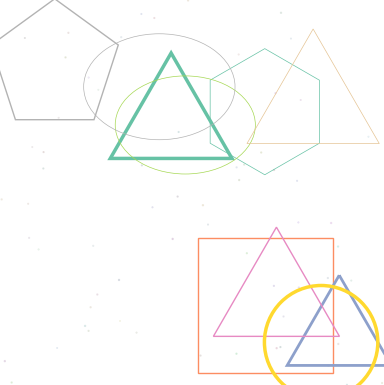[{"shape": "triangle", "thickness": 2.5, "radius": 0.91, "center": [0.444, 0.68]}, {"shape": "hexagon", "thickness": 0.5, "radius": 0.82, "center": [0.688, 0.71]}, {"shape": "square", "thickness": 1, "radius": 0.88, "center": [0.689, 0.206]}, {"shape": "triangle", "thickness": 2, "radius": 0.78, "center": [0.881, 0.129]}, {"shape": "triangle", "thickness": 1, "radius": 0.95, "center": [0.718, 0.221]}, {"shape": "oval", "thickness": 0.5, "radius": 0.91, "center": [0.481, 0.675]}, {"shape": "circle", "thickness": 2.5, "radius": 0.74, "center": [0.834, 0.111]}, {"shape": "triangle", "thickness": 0.5, "radius": 0.99, "center": [0.813, 0.726]}, {"shape": "pentagon", "thickness": 1, "radius": 0.87, "center": [0.142, 0.83]}, {"shape": "oval", "thickness": 0.5, "radius": 0.98, "center": [0.414, 0.775]}]